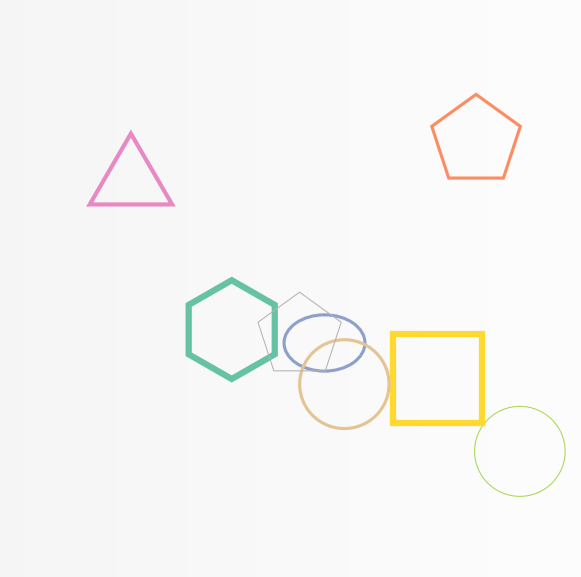[{"shape": "hexagon", "thickness": 3, "radius": 0.43, "center": [0.399, 0.428]}, {"shape": "pentagon", "thickness": 1.5, "radius": 0.4, "center": [0.819, 0.756]}, {"shape": "oval", "thickness": 1.5, "radius": 0.35, "center": [0.558, 0.405]}, {"shape": "triangle", "thickness": 2, "radius": 0.41, "center": [0.225, 0.686]}, {"shape": "circle", "thickness": 0.5, "radius": 0.39, "center": [0.894, 0.218]}, {"shape": "square", "thickness": 3, "radius": 0.38, "center": [0.753, 0.343]}, {"shape": "circle", "thickness": 1.5, "radius": 0.38, "center": [0.592, 0.334]}, {"shape": "pentagon", "thickness": 0.5, "radius": 0.38, "center": [0.515, 0.418]}]